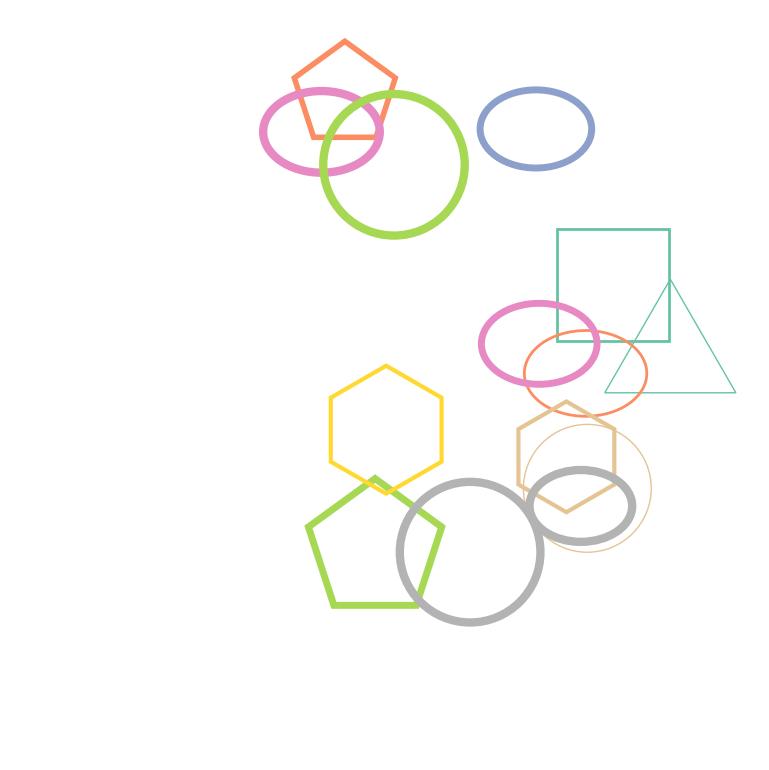[{"shape": "square", "thickness": 1, "radius": 0.36, "center": [0.796, 0.63]}, {"shape": "triangle", "thickness": 0.5, "radius": 0.49, "center": [0.871, 0.539]}, {"shape": "oval", "thickness": 1, "radius": 0.4, "center": [0.76, 0.515]}, {"shape": "pentagon", "thickness": 2, "radius": 0.34, "center": [0.448, 0.877]}, {"shape": "oval", "thickness": 2.5, "radius": 0.36, "center": [0.696, 0.833]}, {"shape": "oval", "thickness": 2.5, "radius": 0.38, "center": [0.7, 0.554]}, {"shape": "oval", "thickness": 3, "radius": 0.38, "center": [0.417, 0.829]}, {"shape": "pentagon", "thickness": 2.5, "radius": 0.46, "center": [0.487, 0.287]}, {"shape": "circle", "thickness": 3, "radius": 0.46, "center": [0.512, 0.786]}, {"shape": "hexagon", "thickness": 1.5, "radius": 0.42, "center": [0.502, 0.442]}, {"shape": "circle", "thickness": 0.5, "radius": 0.42, "center": [0.763, 0.366]}, {"shape": "hexagon", "thickness": 1.5, "radius": 0.36, "center": [0.736, 0.407]}, {"shape": "circle", "thickness": 3, "radius": 0.46, "center": [0.611, 0.283]}, {"shape": "oval", "thickness": 3, "radius": 0.33, "center": [0.754, 0.343]}]